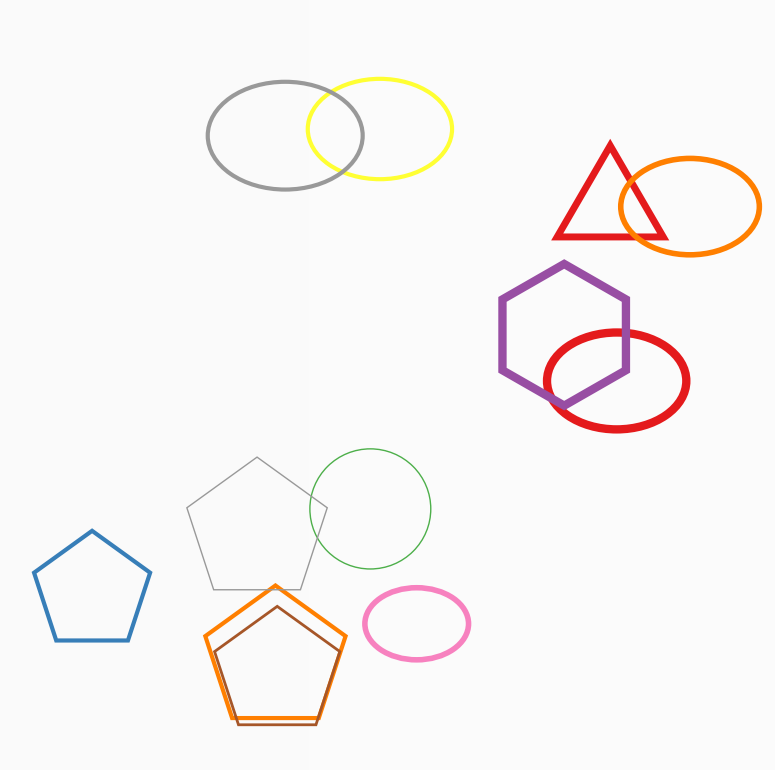[{"shape": "triangle", "thickness": 2.5, "radius": 0.4, "center": [0.787, 0.732]}, {"shape": "oval", "thickness": 3, "radius": 0.45, "center": [0.796, 0.505]}, {"shape": "pentagon", "thickness": 1.5, "radius": 0.39, "center": [0.119, 0.232]}, {"shape": "circle", "thickness": 0.5, "radius": 0.39, "center": [0.478, 0.339]}, {"shape": "hexagon", "thickness": 3, "radius": 0.46, "center": [0.728, 0.565]}, {"shape": "pentagon", "thickness": 1.5, "radius": 0.48, "center": [0.355, 0.144]}, {"shape": "oval", "thickness": 2, "radius": 0.45, "center": [0.89, 0.732]}, {"shape": "oval", "thickness": 1.5, "radius": 0.47, "center": [0.49, 0.832]}, {"shape": "pentagon", "thickness": 1, "radius": 0.43, "center": [0.358, 0.128]}, {"shape": "oval", "thickness": 2, "radius": 0.33, "center": [0.538, 0.19]}, {"shape": "pentagon", "thickness": 0.5, "radius": 0.48, "center": [0.332, 0.311]}, {"shape": "oval", "thickness": 1.5, "radius": 0.5, "center": [0.368, 0.824]}]